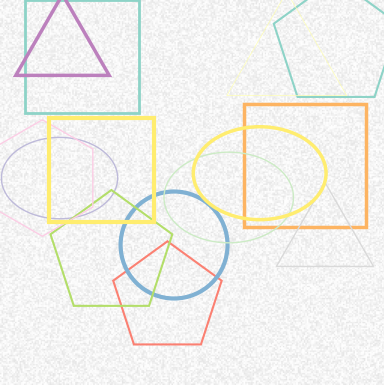[{"shape": "pentagon", "thickness": 1.5, "radius": 0.85, "center": [0.873, 0.886]}, {"shape": "square", "thickness": 2, "radius": 0.74, "center": [0.213, 0.854]}, {"shape": "triangle", "thickness": 0.5, "radius": 0.9, "center": [0.745, 0.842]}, {"shape": "oval", "thickness": 1, "radius": 0.75, "center": [0.155, 0.537]}, {"shape": "pentagon", "thickness": 1.5, "radius": 0.74, "center": [0.435, 0.225]}, {"shape": "circle", "thickness": 3, "radius": 0.69, "center": [0.452, 0.364]}, {"shape": "square", "thickness": 2.5, "radius": 0.8, "center": [0.793, 0.569]}, {"shape": "pentagon", "thickness": 1.5, "radius": 0.83, "center": [0.289, 0.34]}, {"shape": "hexagon", "thickness": 1, "radius": 0.76, "center": [0.11, 0.538]}, {"shape": "triangle", "thickness": 1, "radius": 0.73, "center": [0.844, 0.381]}, {"shape": "triangle", "thickness": 2.5, "radius": 0.7, "center": [0.162, 0.874]}, {"shape": "oval", "thickness": 1, "radius": 0.84, "center": [0.594, 0.487]}, {"shape": "oval", "thickness": 2.5, "radius": 0.86, "center": [0.674, 0.55]}, {"shape": "square", "thickness": 3, "radius": 0.68, "center": [0.263, 0.559]}]